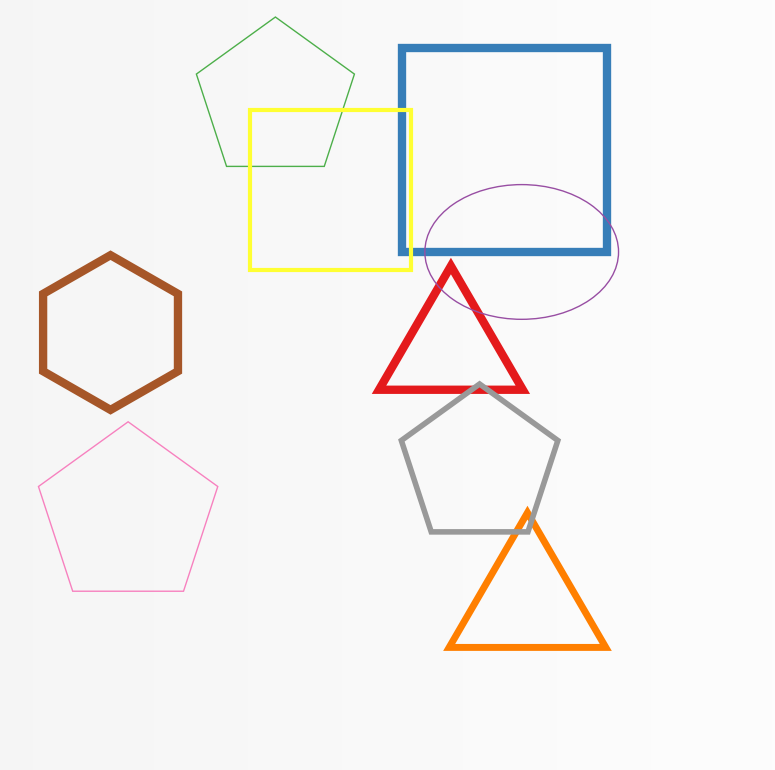[{"shape": "triangle", "thickness": 3, "radius": 0.54, "center": [0.582, 0.547]}, {"shape": "square", "thickness": 3, "radius": 0.66, "center": [0.651, 0.806]}, {"shape": "pentagon", "thickness": 0.5, "radius": 0.54, "center": [0.355, 0.871]}, {"shape": "oval", "thickness": 0.5, "radius": 0.62, "center": [0.673, 0.673]}, {"shape": "triangle", "thickness": 2.5, "radius": 0.58, "center": [0.681, 0.218]}, {"shape": "square", "thickness": 1.5, "radius": 0.52, "center": [0.427, 0.753]}, {"shape": "hexagon", "thickness": 3, "radius": 0.5, "center": [0.143, 0.568]}, {"shape": "pentagon", "thickness": 0.5, "radius": 0.61, "center": [0.165, 0.331]}, {"shape": "pentagon", "thickness": 2, "radius": 0.53, "center": [0.619, 0.395]}]